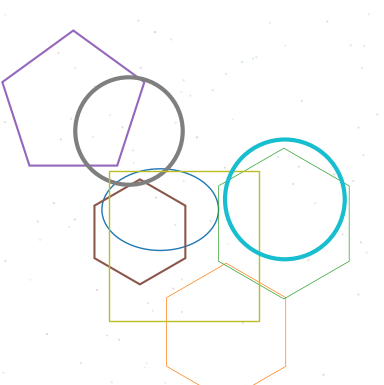[{"shape": "oval", "thickness": 1, "radius": 0.76, "center": [0.416, 0.456]}, {"shape": "hexagon", "thickness": 0.5, "radius": 0.89, "center": [0.587, 0.138]}, {"shape": "hexagon", "thickness": 0.5, "radius": 0.98, "center": [0.737, 0.419]}, {"shape": "pentagon", "thickness": 1.5, "radius": 0.97, "center": [0.19, 0.727]}, {"shape": "hexagon", "thickness": 1.5, "radius": 0.68, "center": [0.363, 0.398]}, {"shape": "circle", "thickness": 3, "radius": 0.7, "center": [0.335, 0.66]}, {"shape": "square", "thickness": 1, "radius": 0.97, "center": [0.477, 0.362]}, {"shape": "circle", "thickness": 3, "radius": 0.78, "center": [0.74, 0.482]}]